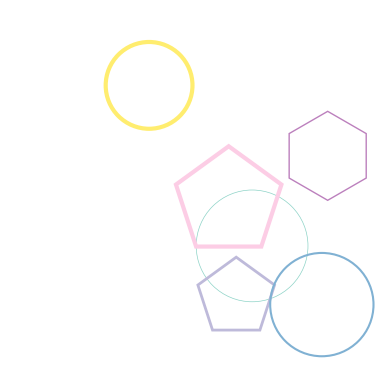[{"shape": "circle", "thickness": 0.5, "radius": 0.73, "center": [0.655, 0.361]}, {"shape": "pentagon", "thickness": 2, "radius": 0.52, "center": [0.614, 0.227]}, {"shape": "circle", "thickness": 1.5, "radius": 0.67, "center": [0.836, 0.209]}, {"shape": "pentagon", "thickness": 3, "radius": 0.72, "center": [0.594, 0.476]}, {"shape": "hexagon", "thickness": 1, "radius": 0.58, "center": [0.851, 0.595]}, {"shape": "circle", "thickness": 3, "radius": 0.56, "center": [0.387, 0.778]}]